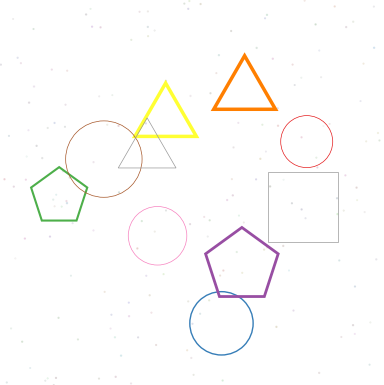[{"shape": "circle", "thickness": 0.5, "radius": 0.34, "center": [0.797, 0.632]}, {"shape": "circle", "thickness": 1, "radius": 0.41, "center": [0.575, 0.16]}, {"shape": "pentagon", "thickness": 1.5, "radius": 0.38, "center": [0.154, 0.489]}, {"shape": "pentagon", "thickness": 2, "radius": 0.5, "center": [0.628, 0.31]}, {"shape": "triangle", "thickness": 2.5, "radius": 0.46, "center": [0.635, 0.762]}, {"shape": "triangle", "thickness": 2.5, "radius": 0.46, "center": [0.43, 0.692]}, {"shape": "circle", "thickness": 0.5, "radius": 0.5, "center": [0.27, 0.587]}, {"shape": "circle", "thickness": 0.5, "radius": 0.38, "center": [0.409, 0.388]}, {"shape": "square", "thickness": 0.5, "radius": 0.46, "center": [0.787, 0.463]}, {"shape": "triangle", "thickness": 0.5, "radius": 0.43, "center": [0.382, 0.607]}]